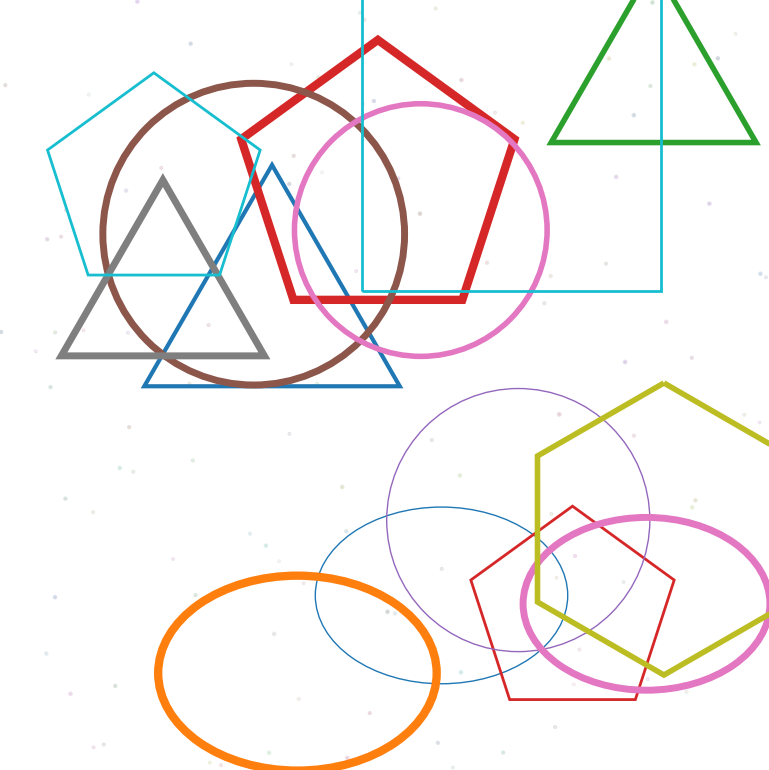[{"shape": "oval", "thickness": 0.5, "radius": 0.82, "center": [0.573, 0.227]}, {"shape": "triangle", "thickness": 1.5, "radius": 0.96, "center": [0.353, 0.594]}, {"shape": "oval", "thickness": 3, "radius": 0.9, "center": [0.386, 0.126]}, {"shape": "triangle", "thickness": 2, "radius": 0.77, "center": [0.849, 0.892]}, {"shape": "pentagon", "thickness": 1, "radius": 0.69, "center": [0.744, 0.204]}, {"shape": "pentagon", "thickness": 3, "radius": 0.93, "center": [0.491, 0.762]}, {"shape": "circle", "thickness": 0.5, "radius": 0.85, "center": [0.673, 0.325]}, {"shape": "circle", "thickness": 2.5, "radius": 0.98, "center": [0.329, 0.696]}, {"shape": "oval", "thickness": 2.5, "radius": 0.8, "center": [0.84, 0.216]}, {"shape": "circle", "thickness": 2, "radius": 0.82, "center": [0.546, 0.701]}, {"shape": "triangle", "thickness": 2.5, "radius": 0.76, "center": [0.212, 0.614]}, {"shape": "hexagon", "thickness": 2, "radius": 0.95, "center": [0.862, 0.313]}, {"shape": "square", "thickness": 1, "radius": 0.97, "center": [0.664, 0.817]}, {"shape": "pentagon", "thickness": 1, "radius": 0.73, "center": [0.2, 0.76]}]